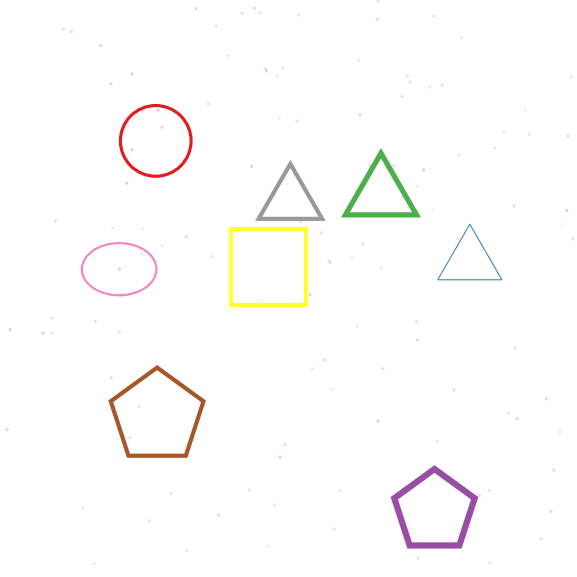[{"shape": "circle", "thickness": 1.5, "radius": 0.31, "center": [0.27, 0.755]}, {"shape": "triangle", "thickness": 0.5, "radius": 0.32, "center": [0.814, 0.547]}, {"shape": "triangle", "thickness": 2.5, "radius": 0.36, "center": [0.66, 0.663]}, {"shape": "pentagon", "thickness": 3, "radius": 0.37, "center": [0.752, 0.114]}, {"shape": "square", "thickness": 2, "radius": 0.33, "center": [0.465, 0.536]}, {"shape": "pentagon", "thickness": 2, "radius": 0.42, "center": [0.272, 0.278]}, {"shape": "oval", "thickness": 1, "radius": 0.32, "center": [0.206, 0.533]}, {"shape": "triangle", "thickness": 2, "radius": 0.32, "center": [0.503, 0.652]}]